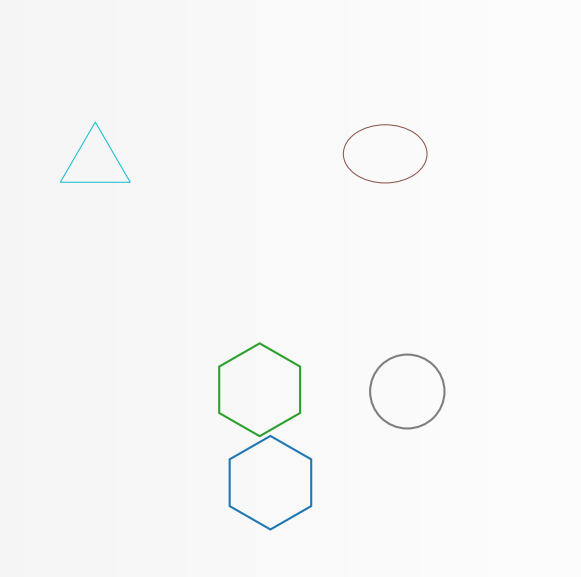[{"shape": "hexagon", "thickness": 1, "radius": 0.4, "center": [0.465, 0.163]}, {"shape": "hexagon", "thickness": 1, "radius": 0.4, "center": [0.447, 0.324]}, {"shape": "oval", "thickness": 0.5, "radius": 0.36, "center": [0.663, 0.733]}, {"shape": "circle", "thickness": 1, "radius": 0.32, "center": [0.701, 0.321]}, {"shape": "triangle", "thickness": 0.5, "radius": 0.35, "center": [0.164, 0.718]}]